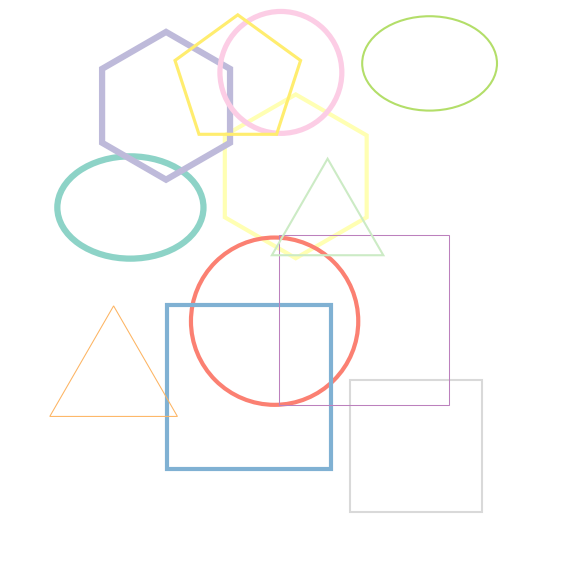[{"shape": "oval", "thickness": 3, "radius": 0.63, "center": [0.226, 0.64]}, {"shape": "hexagon", "thickness": 2, "radius": 0.71, "center": [0.512, 0.694]}, {"shape": "hexagon", "thickness": 3, "radius": 0.64, "center": [0.288, 0.816]}, {"shape": "circle", "thickness": 2, "radius": 0.72, "center": [0.476, 0.443]}, {"shape": "square", "thickness": 2, "radius": 0.71, "center": [0.431, 0.329]}, {"shape": "triangle", "thickness": 0.5, "radius": 0.64, "center": [0.197, 0.342]}, {"shape": "oval", "thickness": 1, "radius": 0.58, "center": [0.744, 0.889]}, {"shape": "circle", "thickness": 2.5, "radius": 0.53, "center": [0.486, 0.874]}, {"shape": "square", "thickness": 1, "radius": 0.57, "center": [0.72, 0.226]}, {"shape": "square", "thickness": 0.5, "radius": 0.74, "center": [0.63, 0.445]}, {"shape": "triangle", "thickness": 1, "radius": 0.56, "center": [0.567, 0.613]}, {"shape": "pentagon", "thickness": 1.5, "radius": 0.57, "center": [0.412, 0.859]}]